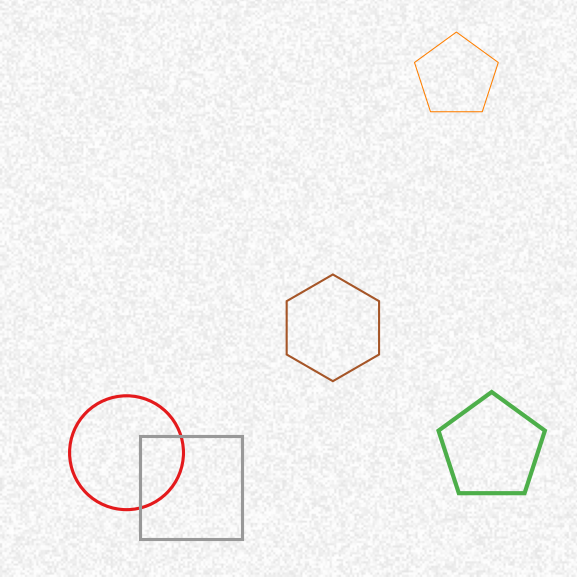[{"shape": "circle", "thickness": 1.5, "radius": 0.49, "center": [0.219, 0.215]}, {"shape": "pentagon", "thickness": 2, "radius": 0.48, "center": [0.851, 0.223]}, {"shape": "pentagon", "thickness": 0.5, "radius": 0.38, "center": [0.79, 0.867]}, {"shape": "hexagon", "thickness": 1, "radius": 0.46, "center": [0.576, 0.431]}, {"shape": "square", "thickness": 1.5, "radius": 0.44, "center": [0.331, 0.155]}]